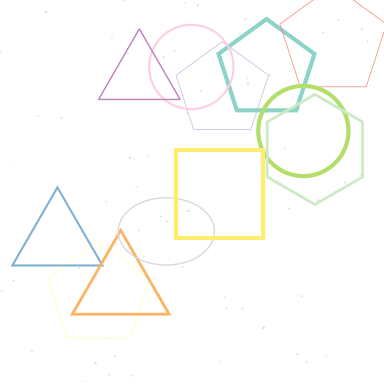[{"shape": "pentagon", "thickness": 3, "radius": 0.66, "center": [0.692, 0.819]}, {"shape": "pentagon", "thickness": 0.5, "radius": 0.69, "center": [0.256, 0.235]}, {"shape": "pentagon", "thickness": 0.5, "radius": 0.63, "center": [0.577, 0.765]}, {"shape": "pentagon", "thickness": 0.5, "radius": 0.73, "center": [0.866, 0.892]}, {"shape": "triangle", "thickness": 1.5, "radius": 0.68, "center": [0.149, 0.378]}, {"shape": "triangle", "thickness": 2, "radius": 0.73, "center": [0.314, 0.256]}, {"shape": "circle", "thickness": 3, "radius": 0.59, "center": [0.788, 0.66]}, {"shape": "circle", "thickness": 1.5, "radius": 0.55, "center": [0.497, 0.826]}, {"shape": "oval", "thickness": 1, "radius": 0.62, "center": [0.432, 0.399]}, {"shape": "triangle", "thickness": 1, "radius": 0.61, "center": [0.362, 0.803]}, {"shape": "hexagon", "thickness": 2, "radius": 0.71, "center": [0.818, 0.612]}, {"shape": "square", "thickness": 3, "radius": 0.57, "center": [0.571, 0.496]}]